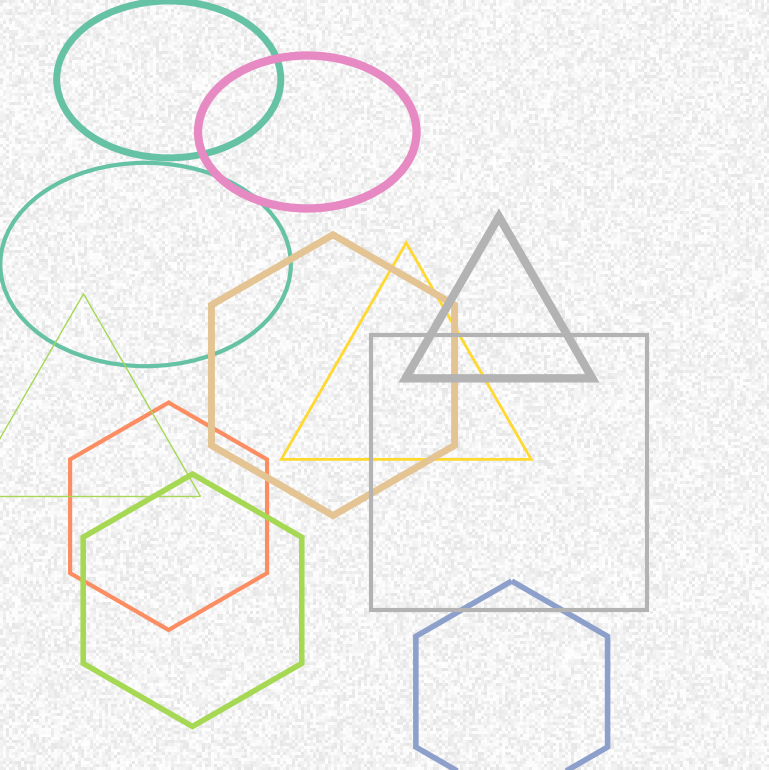[{"shape": "oval", "thickness": 2.5, "radius": 0.73, "center": [0.219, 0.897]}, {"shape": "oval", "thickness": 1.5, "radius": 0.94, "center": [0.189, 0.656]}, {"shape": "hexagon", "thickness": 1.5, "radius": 0.74, "center": [0.219, 0.33]}, {"shape": "hexagon", "thickness": 2, "radius": 0.72, "center": [0.665, 0.102]}, {"shape": "oval", "thickness": 3, "radius": 0.71, "center": [0.399, 0.829]}, {"shape": "hexagon", "thickness": 2, "radius": 0.82, "center": [0.25, 0.22]}, {"shape": "triangle", "thickness": 0.5, "radius": 0.88, "center": [0.108, 0.443]}, {"shape": "triangle", "thickness": 1, "radius": 0.94, "center": [0.528, 0.497]}, {"shape": "hexagon", "thickness": 2.5, "radius": 0.91, "center": [0.432, 0.513]}, {"shape": "square", "thickness": 1.5, "radius": 0.89, "center": [0.661, 0.386]}, {"shape": "triangle", "thickness": 3, "radius": 0.7, "center": [0.648, 0.579]}]